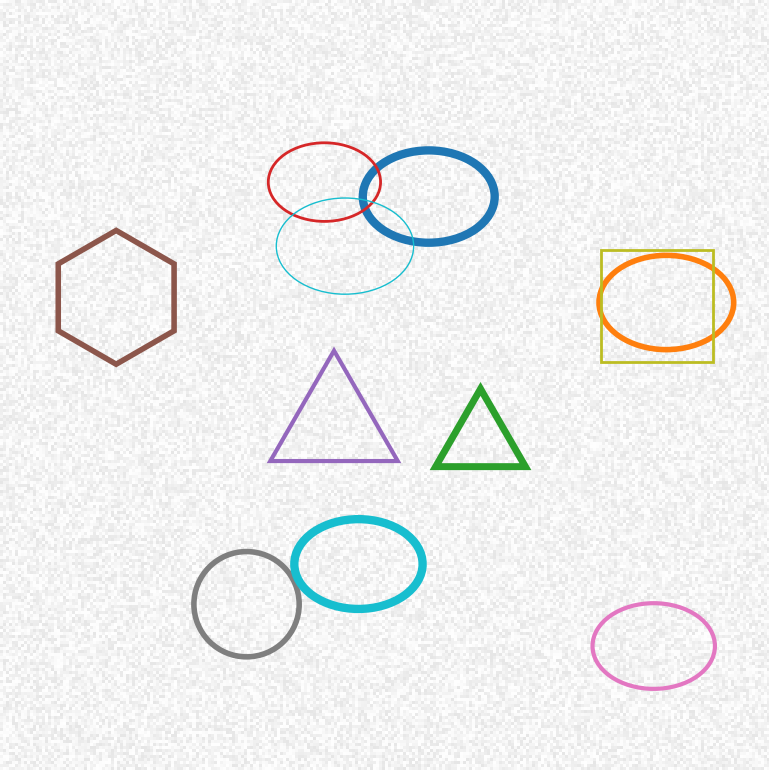[{"shape": "oval", "thickness": 3, "radius": 0.43, "center": [0.557, 0.745]}, {"shape": "oval", "thickness": 2, "radius": 0.44, "center": [0.865, 0.607]}, {"shape": "triangle", "thickness": 2.5, "radius": 0.34, "center": [0.624, 0.428]}, {"shape": "oval", "thickness": 1, "radius": 0.36, "center": [0.421, 0.764]}, {"shape": "triangle", "thickness": 1.5, "radius": 0.48, "center": [0.434, 0.449]}, {"shape": "hexagon", "thickness": 2, "radius": 0.43, "center": [0.151, 0.614]}, {"shape": "oval", "thickness": 1.5, "radius": 0.4, "center": [0.849, 0.161]}, {"shape": "circle", "thickness": 2, "radius": 0.34, "center": [0.32, 0.215]}, {"shape": "square", "thickness": 1, "radius": 0.36, "center": [0.853, 0.603]}, {"shape": "oval", "thickness": 0.5, "radius": 0.45, "center": [0.448, 0.68]}, {"shape": "oval", "thickness": 3, "radius": 0.42, "center": [0.466, 0.267]}]